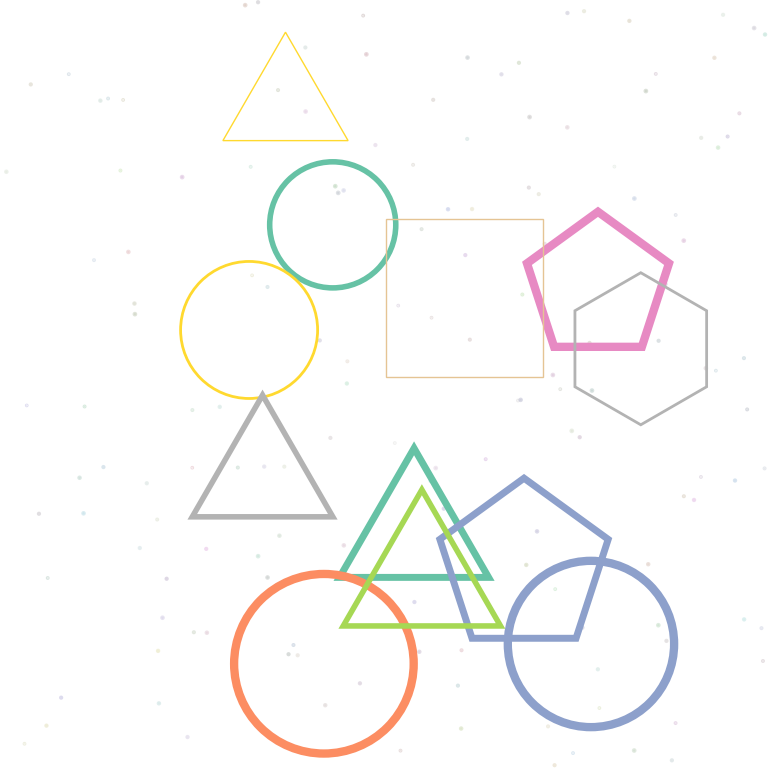[{"shape": "circle", "thickness": 2, "radius": 0.41, "center": [0.432, 0.708]}, {"shape": "triangle", "thickness": 2.5, "radius": 0.56, "center": [0.538, 0.306]}, {"shape": "circle", "thickness": 3, "radius": 0.58, "center": [0.421, 0.138]}, {"shape": "pentagon", "thickness": 2.5, "radius": 0.57, "center": [0.681, 0.264]}, {"shape": "circle", "thickness": 3, "radius": 0.54, "center": [0.767, 0.164]}, {"shape": "pentagon", "thickness": 3, "radius": 0.48, "center": [0.777, 0.628]}, {"shape": "triangle", "thickness": 2, "radius": 0.59, "center": [0.548, 0.246]}, {"shape": "circle", "thickness": 1, "radius": 0.44, "center": [0.324, 0.571]}, {"shape": "triangle", "thickness": 0.5, "radius": 0.47, "center": [0.371, 0.864]}, {"shape": "square", "thickness": 0.5, "radius": 0.51, "center": [0.604, 0.613]}, {"shape": "hexagon", "thickness": 1, "radius": 0.49, "center": [0.832, 0.547]}, {"shape": "triangle", "thickness": 2, "radius": 0.53, "center": [0.341, 0.381]}]